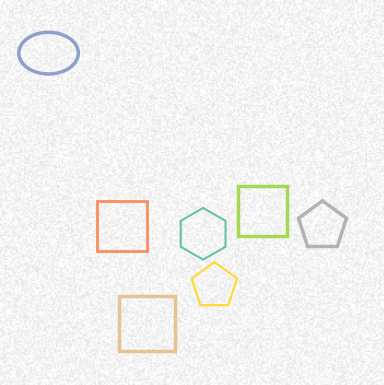[{"shape": "hexagon", "thickness": 1.5, "radius": 0.34, "center": [0.528, 0.393]}, {"shape": "square", "thickness": 2, "radius": 0.33, "center": [0.317, 0.412]}, {"shape": "oval", "thickness": 2.5, "radius": 0.39, "center": [0.126, 0.862]}, {"shape": "square", "thickness": 2.5, "radius": 0.32, "center": [0.681, 0.452]}, {"shape": "pentagon", "thickness": 1.5, "radius": 0.31, "center": [0.557, 0.258]}, {"shape": "square", "thickness": 2.5, "radius": 0.36, "center": [0.382, 0.16]}, {"shape": "pentagon", "thickness": 2.5, "radius": 0.33, "center": [0.838, 0.413]}]